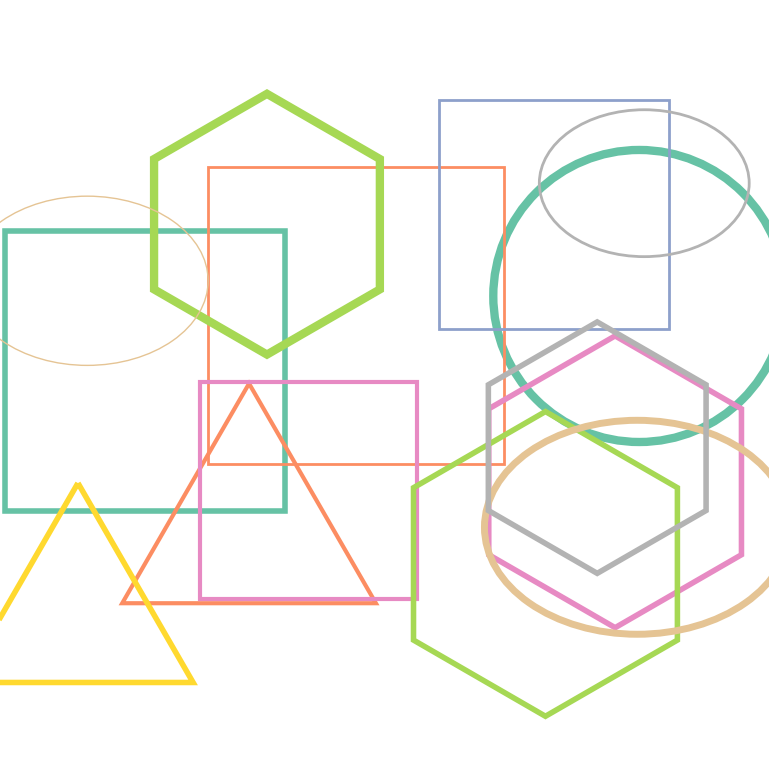[{"shape": "square", "thickness": 2, "radius": 0.91, "center": [0.188, 0.518]}, {"shape": "circle", "thickness": 3, "radius": 0.95, "center": [0.83, 0.616]}, {"shape": "square", "thickness": 1, "radius": 0.96, "center": [0.463, 0.59]}, {"shape": "triangle", "thickness": 1.5, "radius": 0.95, "center": [0.323, 0.312]}, {"shape": "square", "thickness": 1, "radius": 0.75, "center": [0.72, 0.721]}, {"shape": "square", "thickness": 1.5, "radius": 0.7, "center": [0.4, 0.363]}, {"shape": "hexagon", "thickness": 2, "radius": 0.95, "center": [0.799, 0.374]}, {"shape": "hexagon", "thickness": 2, "radius": 0.99, "center": [0.708, 0.268]}, {"shape": "hexagon", "thickness": 3, "radius": 0.85, "center": [0.347, 0.709]}, {"shape": "triangle", "thickness": 2, "radius": 0.86, "center": [0.101, 0.2]}, {"shape": "oval", "thickness": 0.5, "radius": 0.78, "center": [0.113, 0.635]}, {"shape": "oval", "thickness": 2.5, "radius": 0.99, "center": [0.828, 0.315]}, {"shape": "oval", "thickness": 1, "radius": 0.68, "center": [0.837, 0.762]}, {"shape": "hexagon", "thickness": 2, "radius": 0.82, "center": [0.776, 0.419]}]